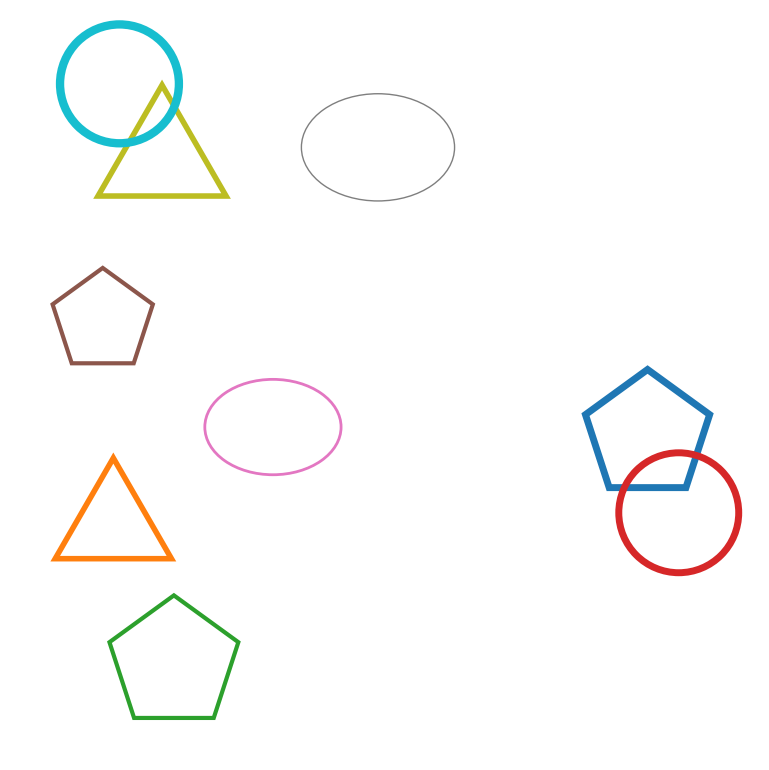[{"shape": "pentagon", "thickness": 2.5, "radius": 0.42, "center": [0.841, 0.435]}, {"shape": "triangle", "thickness": 2, "radius": 0.44, "center": [0.147, 0.318]}, {"shape": "pentagon", "thickness": 1.5, "radius": 0.44, "center": [0.226, 0.139]}, {"shape": "circle", "thickness": 2.5, "radius": 0.39, "center": [0.881, 0.334]}, {"shape": "pentagon", "thickness": 1.5, "radius": 0.34, "center": [0.133, 0.584]}, {"shape": "oval", "thickness": 1, "radius": 0.44, "center": [0.354, 0.445]}, {"shape": "oval", "thickness": 0.5, "radius": 0.5, "center": [0.491, 0.809]}, {"shape": "triangle", "thickness": 2, "radius": 0.48, "center": [0.21, 0.793]}, {"shape": "circle", "thickness": 3, "radius": 0.39, "center": [0.155, 0.891]}]